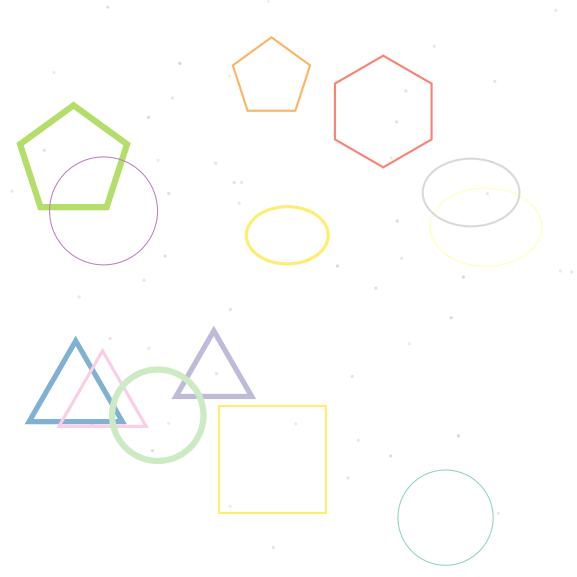[{"shape": "circle", "thickness": 0.5, "radius": 0.41, "center": [0.772, 0.103]}, {"shape": "oval", "thickness": 0.5, "radius": 0.48, "center": [0.842, 0.606]}, {"shape": "triangle", "thickness": 2.5, "radius": 0.38, "center": [0.37, 0.351]}, {"shape": "hexagon", "thickness": 1, "radius": 0.48, "center": [0.664, 0.806]}, {"shape": "triangle", "thickness": 2.5, "radius": 0.47, "center": [0.131, 0.316]}, {"shape": "pentagon", "thickness": 1, "radius": 0.35, "center": [0.47, 0.864]}, {"shape": "pentagon", "thickness": 3, "radius": 0.49, "center": [0.127, 0.719]}, {"shape": "triangle", "thickness": 1.5, "radius": 0.44, "center": [0.178, 0.304]}, {"shape": "oval", "thickness": 1, "radius": 0.42, "center": [0.816, 0.666]}, {"shape": "circle", "thickness": 0.5, "radius": 0.47, "center": [0.179, 0.634]}, {"shape": "circle", "thickness": 3, "radius": 0.4, "center": [0.273, 0.28]}, {"shape": "oval", "thickness": 1.5, "radius": 0.35, "center": [0.498, 0.592]}, {"shape": "square", "thickness": 1, "radius": 0.46, "center": [0.472, 0.204]}]